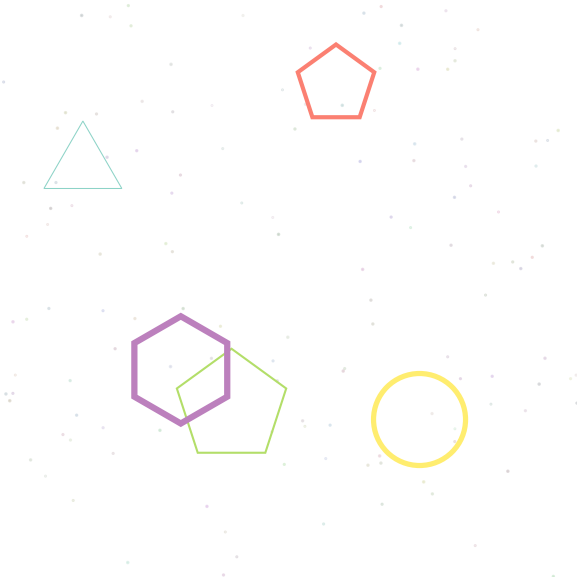[{"shape": "triangle", "thickness": 0.5, "radius": 0.39, "center": [0.144, 0.712]}, {"shape": "pentagon", "thickness": 2, "radius": 0.35, "center": [0.582, 0.852]}, {"shape": "pentagon", "thickness": 1, "radius": 0.5, "center": [0.401, 0.296]}, {"shape": "hexagon", "thickness": 3, "radius": 0.46, "center": [0.313, 0.359]}, {"shape": "circle", "thickness": 2.5, "radius": 0.4, "center": [0.726, 0.273]}]